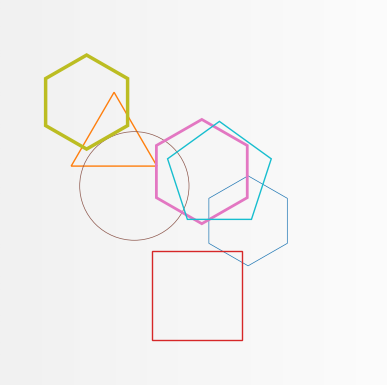[{"shape": "hexagon", "thickness": 0.5, "radius": 0.58, "center": [0.64, 0.426]}, {"shape": "triangle", "thickness": 1, "radius": 0.64, "center": [0.294, 0.632]}, {"shape": "square", "thickness": 1, "radius": 0.58, "center": [0.509, 0.232]}, {"shape": "circle", "thickness": 0.5, "radius": 0.71, "center": [0.347, 0.517]}, {"shape": "hexagon", "thickness": 2, "radius": 0.68, "center": [0.521, 0.554]}, {"shape": "hexagon", "thickness": 2.5, "radius": 0.61, "center": [0.224, 0.735]}, {"shape": "pentagon", "thickness": 1, "radius": 0.7, "center": [0.566, 0.544]}]